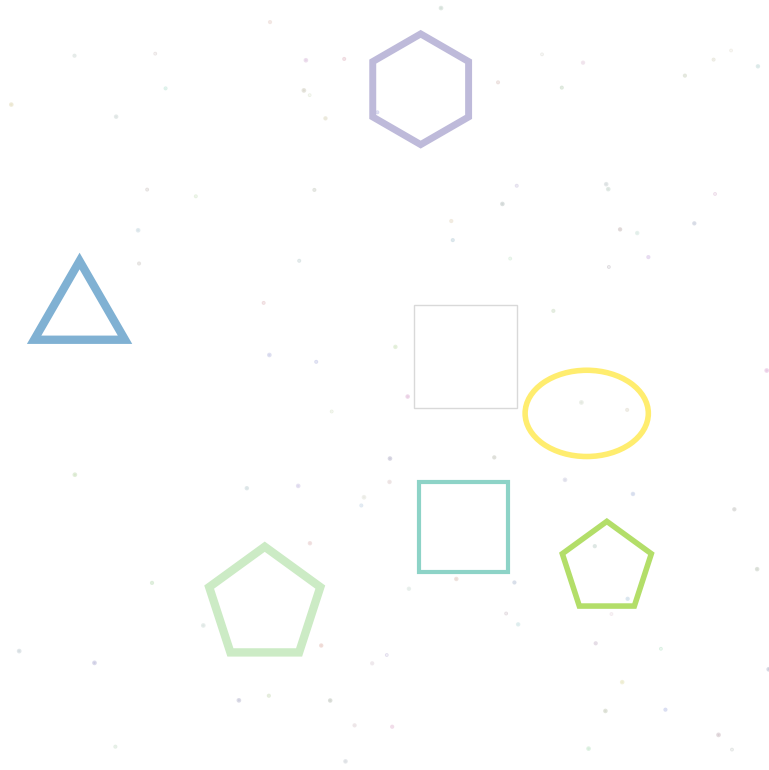[{"shape": "square", "thickness": 1.5, "radius": 0.29, "center": [0.602, 0.316]}, {"shape": "hexagon", "thickness": 2.5, "radius": 0.36, "center": [0.546, 0.884]}, {"shape": "triangle", "thickness": 3, "radius": 0.34, "center": [0.103, 0.593]}, {"shape": "pentagon", "thickness": 2, "radius": 0.3, "center": [0.788, 0.262]}, {"shape": "square", "thickness": 0.5, "radius": 0.33, "center": [0.604, 0.537]}, {"shape": "pentagon", "thickness": 3, "radius": 0.38, "center": [0.344, 0.214]}, {"shape": "oval", "thickness": 2, "radius": 0.4, "center": [0.762, 0.463]}]